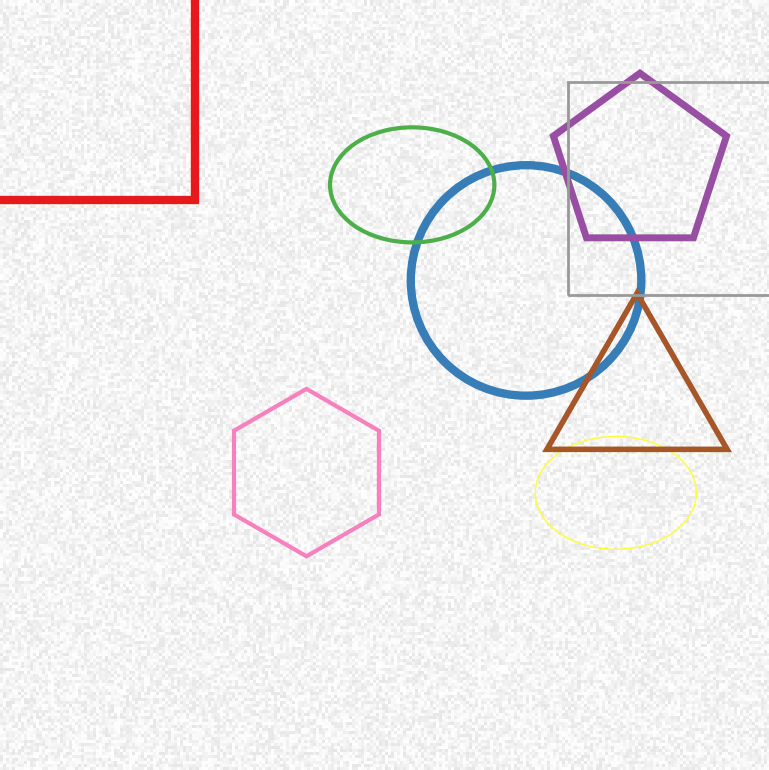[{"shape": "square", "thickness": 3, "radius": 0.72, "center": [0.109, 0.884]}, {"shape": "circle", "thickness": 3, "radius": 0.75, "center": [0.683, 0.636]}, {"shape": "oval", "thickness": 1.5, "radius": 0.53, "center": [0.535, 0.76]}, {"shape": "pentagon", "thickness": 2.5, "radius": 0.59, "center": [0.831, 0.787]}, {"shape": "oval", "thickness": 0.5, "radius": 0.52, "center": [0.8, 0.36]}, {"shape": "triangle", "thickness": 2, "radius": 0.68, "center": [0.827, 0.484]}, {"shape": "hexagon", "thickness": 1.5, "radius": 0.54, "center": [0.398, 0.386]}, {"shape": "square", "thickness": 1, "radius": 0.69, "center": [0.877, 0.755]}]